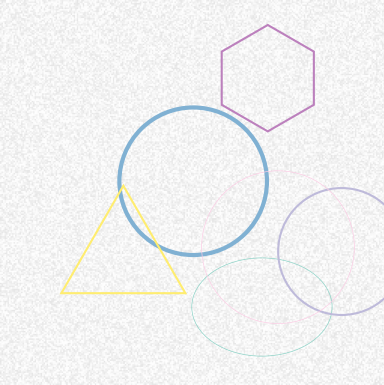[{"shape": "oval", "thickness": 0.5, "radius": 0.91, "center": [0.68, 0.203]}, {"shape": "circle", "thickness": 1.5, "radius": 0.82, "center": [0.887, 0.347]}, {"shape": "circle", "thickness": 3, "radius": 0.96, "center": [0.502, 0.529]}, {"shape": "circle", "thickness": 0.5, "radius": 0.99, "center": [0.722, 0.358]}, {"shape": "hexagon", "thickness": 1.5, "radius": 0.69, "center": [0.696, 0.797]}, {"shape": "triangle", "thickness": 1.5, "radius": 0.93, "center": [0.32, 0.331]}]